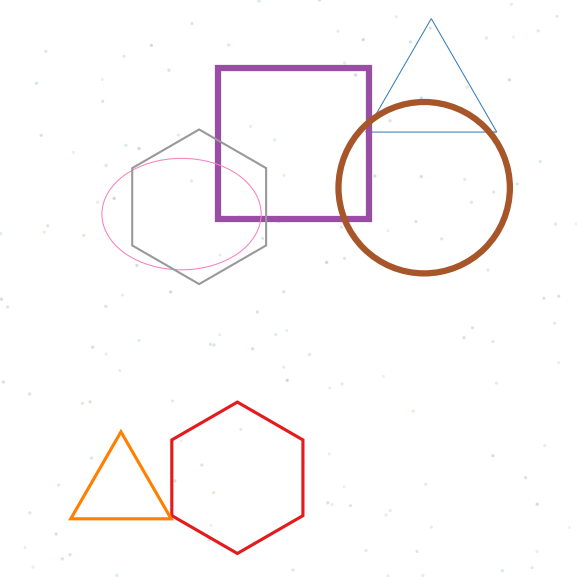[{"shape": "hexagon", "thickness": 1.5, "radius": 0.66, "center": [0.411, 0.172]}, {"shape": "triangle", "thickness": 0.5, "radius": 0.66, "center": [0.747, 0.836]}, {"shape": "square", "thickness": 3, "radius": 0.65, "center": [0.509, 0.751]}, {"shape": "triangle", "thickness": 1.5, "radius": 0.5, "center": [0.209, 0.151]}, {"shape": "circle", "thickness": 3, "radius": 0.74, "center": [0.735, 0.674]}, {"shape": "oval", "thickness": 0.5, "radius": 0.69, "center": [0.314, 0.628]}, {"shape": "hexagon", "thickness": 1, "radius": 0.67, "center": [0.345, 0.641]}]